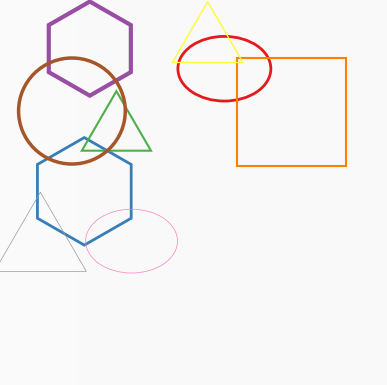[{"shape": "oval", "thickness": 2, "radius": 0.6, "center": [0.579, 0.822]}, {"shape": "hexagon", "thickness": 2, "radius": 0.7, "center": [0.218, 0.503]}, {"shape": "triangle", "thickness": 1.5, "radius": 0.52, "center": [0.3, 0.66]}, {"shape": "hexagon", "thickness": 3, "radius": 0.61, "center": [0.232, 0.874]}, {"shape": "square", "thickness": 1.5, "radius": 0.7, "center": [0.752, 0.71]}, {"shape": "triangle", "thickness": 1, "radius": 0.53, "center": [0.536, 0.89]}, {"shape": "circle", "thickness": 2.5, "radius": 0.69, "center": [0.186, 0.712]}, {"shape": "oval", "thickness": 0.5, "radius": 0.59, "center": [0.34, 0.374]}, {"shape": "triangle", "thickness": 0.5, "radius": 0.69, "center": [0.104, 0.363]}]